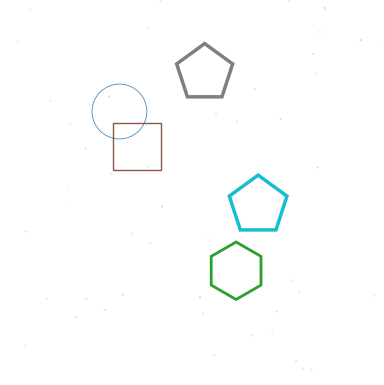[{"shape": "circle", "thickness": 0.5, "radius": 0.36, "center": [0.31, 0.71]}, {"shape": "hexagon", "thickness": 2, "radius": 0.37, "center": [0.613, 0.297]}, {"shape": "square", "thickness": 1, "radius": 0.31, "center": [0.355, 0.62]}, {"shape": "pentagon", "thickness": 2.5, "radius": 0.38, "center": [0.532, 0.81]}, {"shape": "pentagon", "thickness": 2.5, "radius": 0.39, "center": [0.67, 0.466]}]